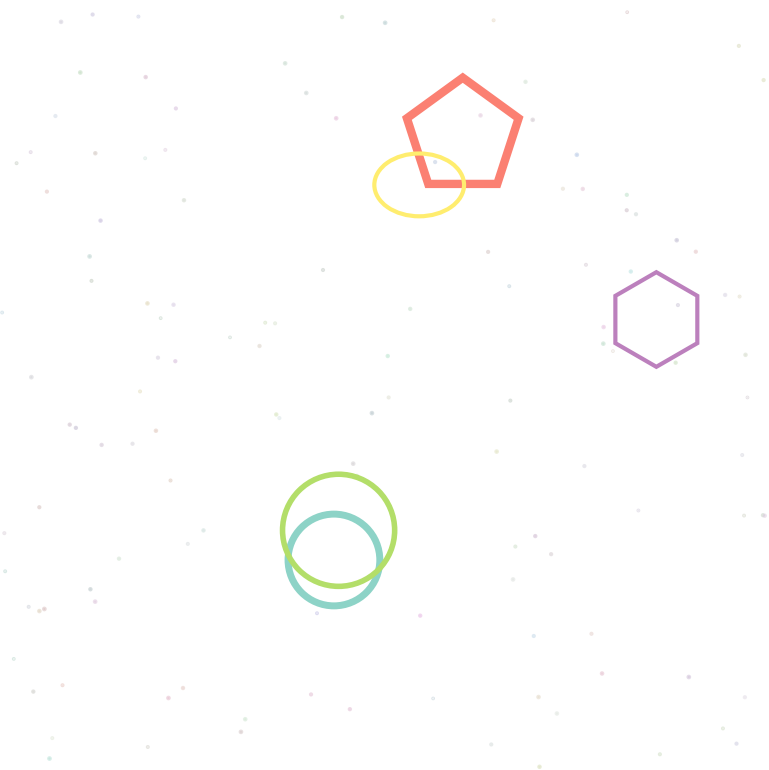[{"shape": "circle", "thickness": 2.5, "radius": 0.3, "center": [0.434, 0.273]}, {"shape": "pentagon", "thickness": 3, "radius": 0.38, "center": [0.601, 0.823]}, {"shape": "circle", "thickness": 2, "radius": 0.36, "center": [0.44, 0.311]}, {"shape": "hexagon", "thickness": 1.5, "radius": 0.31, "center": [0.852, 0.585]}, {"shape": "oval", "thickness": 1.5, "radius": 0.29, "center": [0.544, 0.76]}]